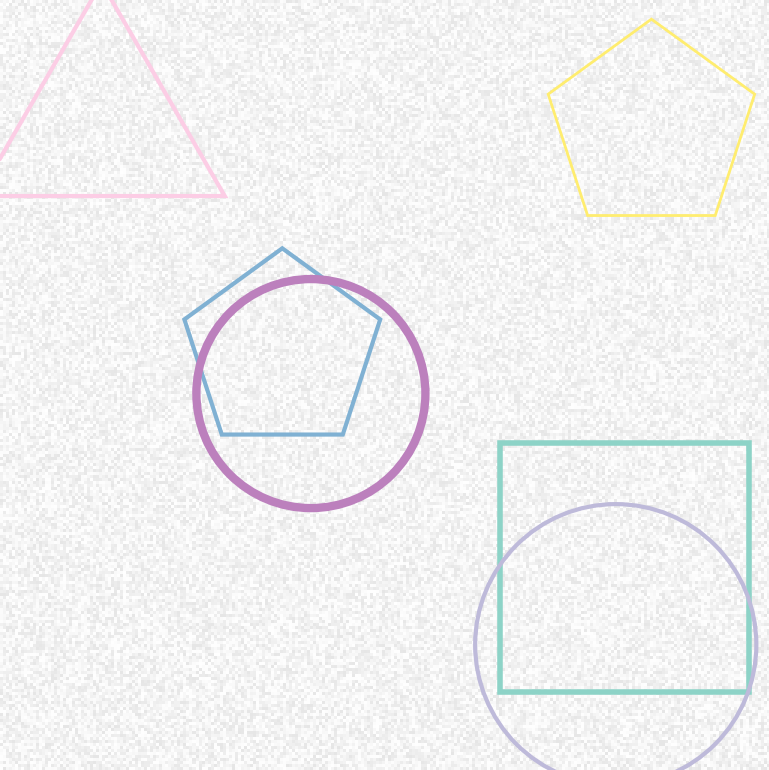[{"shape": "square", "thickness": 2, "radius": 0.81, "center": [0.812, 0.263]}, {"shape": "circle", "thickness": 1.5, "radius": 0.91, "center": [0.8, 0.163]}, {"shape": "pentagon", "thickness": 1.5, "radius": 0.67, "center": [0.367, 0.544]}, {"shape": "triangle", "thickness": 1.5, "radius": 0.92, "center": [0.132, 0.838]}, {"shape": "circle", "thickness": 3, "radius": 0.74, "center": [0.404, 0.489]}, {"shape": "pentagon", "thickness": 1, "radius": 0.7, "center": [0.846, 0.834]}]